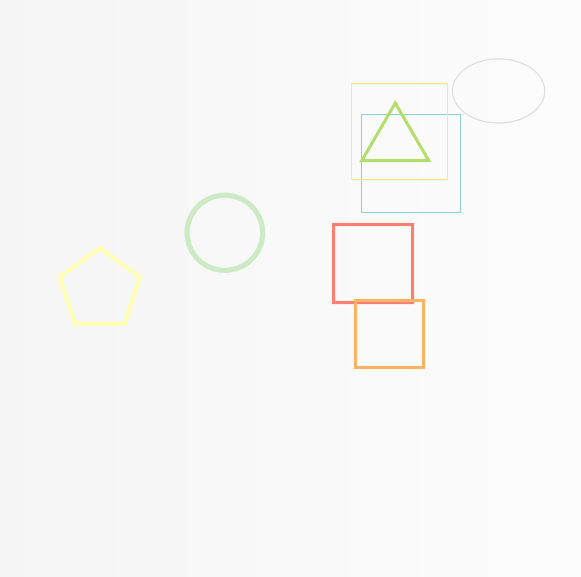[{"shape": "square", "thickness": 0.5, "radius": 0.43, "center": [0.707, 0.717]}, {"shape": "pentagon", "thickness": 2, "radius": 0.36, "center": [0.172, 0.497]}, {"shape": "square", "thickness": 1.5, "radius": 0.34, "center": [0.641, 0.544]}, {"shape": "square", "thickness": 1.5, "radius": 0.29, "center": [0.67, 0.421]}, {"shape": "triangle", "thickness": 1.5, "radius": 0.33, "center": [0.68, 0.754]}, {"shape": "oval", "thickness": 0.5, "radius": 0.4, "center": [0.858, 0.842]}, {"shape": "circle", "thickness": 2.5, "radius": 0.33, "center": [0.387, 0.596]}, {"shape": "square", "thickness": 0.5, "radius": 0.41, "center": [0.686, 0.772]}]